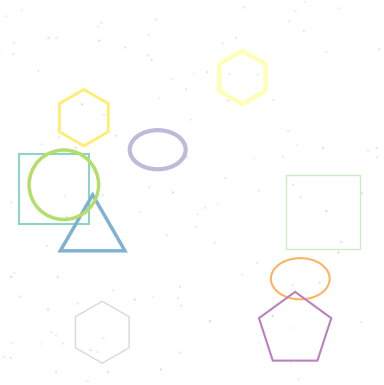[{"shape": "square", "thickness": 1.5, "radius": 0.46, "center": [0.139, 0.51]}, {"shape": "hexagon", "thickness": 3, "radius": 0.35, "center": [0.629, 0.799]}, {"shape": "oval", "thickness": 3, "radius": 0.36, "center": [0.41, 0.611]}, {"shape": "triangle", "thickness": 2.5, "radius": 0.48, "center": [0.241, 0.397]}, {"shape": "oval", "thickness": 1.5, "radius": 0.38, "center": [0.78, 0.276]}, {"shape": "circle", "thickness": 2.5, "radius": 0.45, "center": [0.166, 0.52]}, {"shape": "hexagon", "thickness": 1, "radius": 0.4, "center": [0.266, 0.137]}, {"shape": "pentagon", "thickness": 1.5, "radius": 0.49, "center": [0.767, 0.143]}, {"shape": "square", "thickness": 1, "radius": 0.48, "center": [0.838, 0.449]}, {"shape": "hexagon", "thickness": 2, "radius": 0.37, "center": [0.218, 0.694]}]